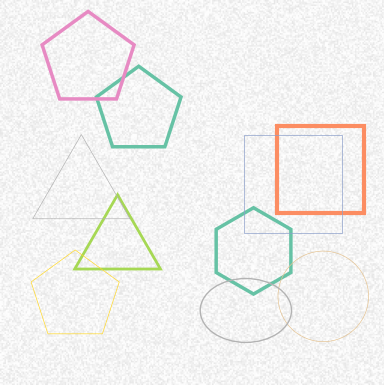[{"shape": "pentagon", "thickness": 2.5, "radius": 0.58, "center": [0.36, 0.712]}, {"shape": "hexagon", "thickness": 2.5, "radius": 0.56, "center": [0.659, 0.348]}, {"shape": "square", "thickness": 3, "radius": 0.56, "center": [0.832, 0.559]}, {"shape": "square", "thickness": 0.5, "radius": 0.64, "center": [0.761, 0.523]}, {"shape": "pentagon", "thickness": 2.5, "radius": 0.63, "center": [0.229, 0.845]}, {"shape": "triangle", "thickness": 2, "radius": 0.64, "center": [0.305, 0.366]}, {"shape": "pentagon", "thickness": 0.5, "radius": 0.6, "center": [0.195, 0.23]}, {"shape": "circle", "thickness": 0.5, "radius": 0.59, "center": [0.84, 0.23]}, {"shape": "oval", "thickness": 1, "radius": 0.59, "center": [0.639, 0.194]}, {"shape": "triangle", "thickness": 0.5, "radius": 0.73, "center": [0.211, 0.505]}]